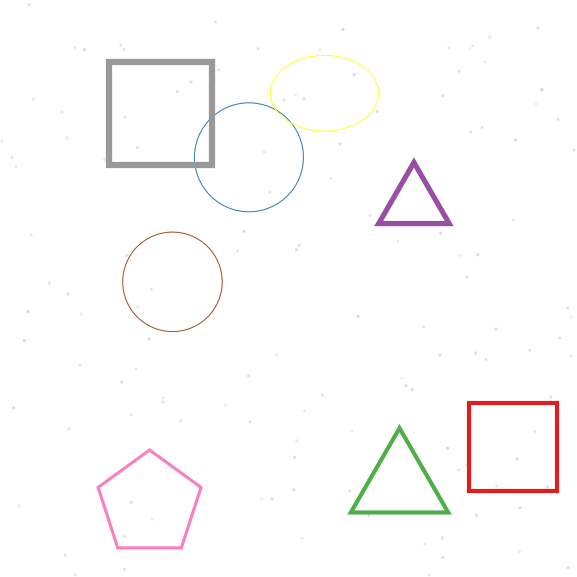[{"shape": "square", "thickness": 2, "radius": 0.38, "center": [0.888, 0.226]}, {"shape": "circle", "thickness": 0.5, "radius": 0.47, "center": [0.431, 0.727]}, {"shape": "triangle", "thickness": 2, "radius": 0.49, "center": [0.692, 0.16]}, {"shape": "triangle", "thickness": 2.5, "radius": 0.35, "center": [0.717, 0.647]}, {"shape": "oval", "thickness": 0.5, "radius": 0.47, "center": [0.562, 0.838]}, {"shape": "circle", "thickness": 0.5, "radius": 0.43, "center": [0.299, 0.511]}, {"shape": "pentagon", "thickness": 1.5, "radius": 0.47, "center": [0.259, 0.126]}, {"shape": "square", "thickness": 3, "radius": 0.45, "center": [0.278, 0.802]}]